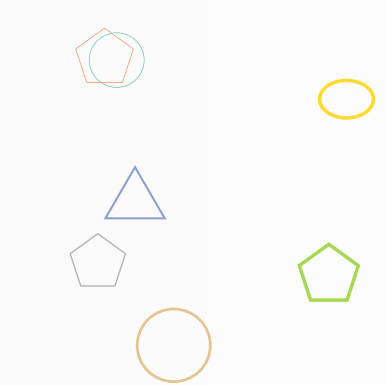[{"shape": "circle", "thickness": 0.5, "radius": 0.35, "center": [0.301, 0.844]}, {"shape": "pentagon", "thickness": 0.5, "radius": 0.39, "center": [0.27, 0.849]}, {"shape": "triangle", "thickness": 1.5, "radius": 0.44, "center": [0.349, 0.477]}, {"shape": "pentagon", "thickness": 2.5, "radius": 0.4, "center": [0.849, 0.285]}, {"shape": "oval", "thickness": 2.5, "radius": 0.35, "center": [0.894, 0.742]}, {"shape": "circle", "thickness": 2, "radius": 0.47, "center": [0.448, 0.103]}, {"shape": "pentagon", "thickness": 1, "radius": 0.37, "center": [0.252, 0.318]}]